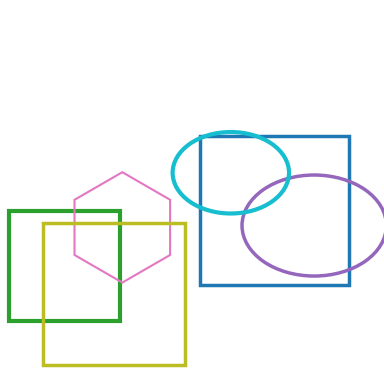[{"shape": "square", "thickness": 2.5, "radius": 0.97, "center": [0.713, 0.454]}, {"shape": "square", "thickness": 3, "radius": 0.72, "center": [0.168, 0.31]}, {"shape": "oval", "thickness": 2.5, "radius": 0.94, "center": [0.816, 0.414]}, {"shape": "hexagon", "thickness": 1.5, "radius": 0.72, "center": [0.318, 0.409]}, {"shape": "square", "thickness": 2.5, "radius": 0.92, "center": [0.296, 0.236]}, {"shape": "oval", "thickness": 3, "radius": 0.76, "center": [0.6, 0.551]}]